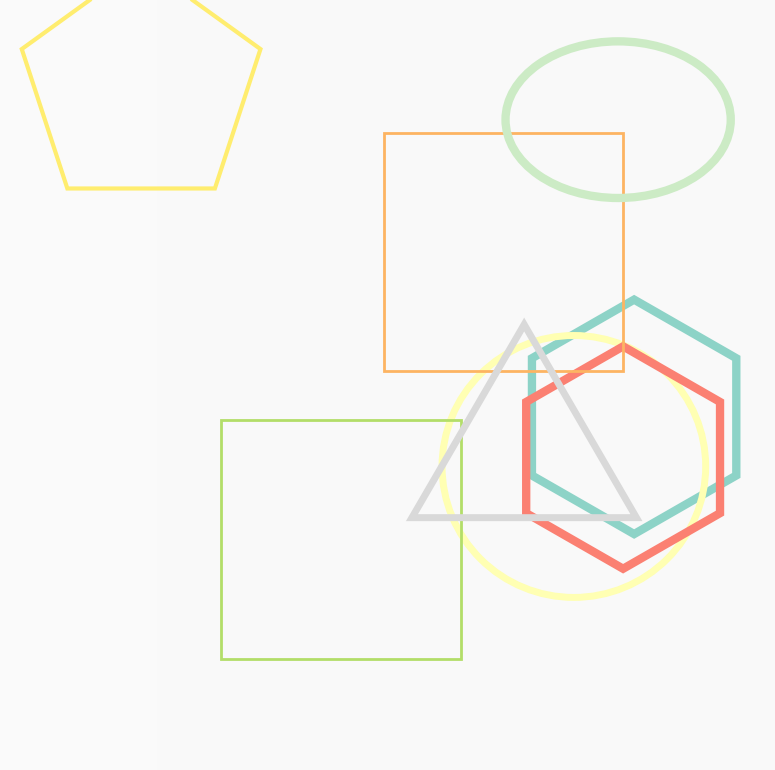[{"shape": "hexagon", "thickness": 3, "radius": 0.76, "center": [0.818, 0.459]}, {"shape": "circle", "thickness": 2.5, "radius": 0.85, "center": [0.74, 0.394]}, {"shape": "hexagon", "thickness": 3, "radius": 0.72, "center": [0.804, 0.406]}, {"shape": "square", "thickness": 1, "radius": 0.77, "center": [0.649, 0.673]}, {"shape": "square", "thickness": 1, "radius": 0.78, "center": [0.44, 0.299]}, {"shape": "triangle", "thickness": 2.5, "radius": 0.84, "center": [0.676, 0.411]}, {"shape": "oval", "thickness": 3, "radius": 0.73, "center": [0.798, 0.845]}, {"shape": "pentagon", "thickness": 1.5, "radius": 0.81, "center": [0.182, 0.886]}]